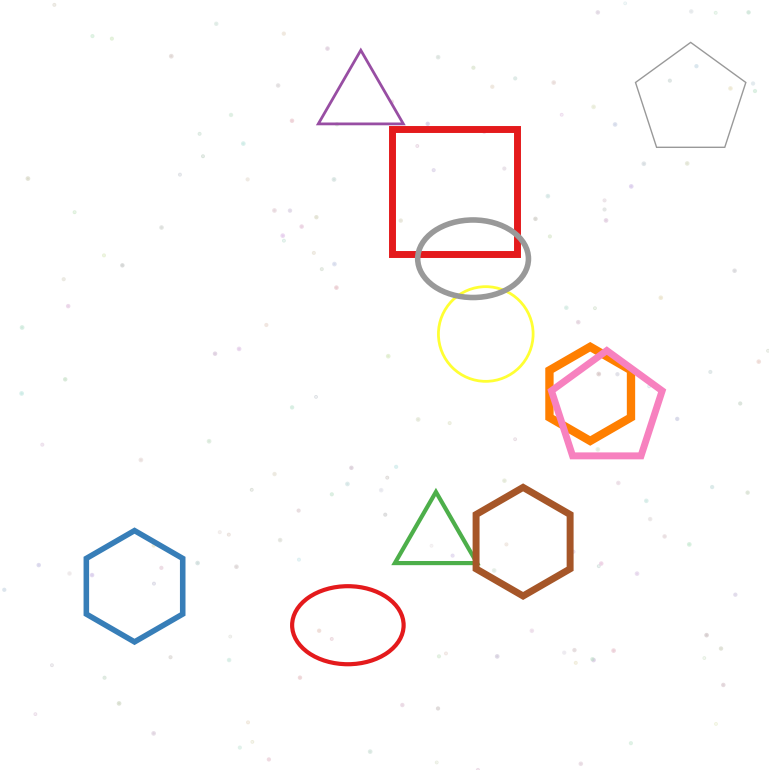[{"shape": "oval", "thickness": 1.5, "radius": 0.36, "center": [0.452, 0.188]}, {"shape": "square", "thickness": 2.5, "radius": 0.41, "center": [0.59, 0.751]}, {"shape": "hexagon", "thickness": 2, "radius": 0.36, "center": [0.175, 0.239]}, {"shape": "triangle", "thickness": 1.5, "radius": 0.31, "center": [0.566, 0.3]}, {"shape": "triangle", "thickness": 1, "radius": 0.32, "center": [0.469, 0.871]}, {"shape": "hexagon", "thickness": 3, "radius": 0.31, "center": [0.767, 0.488]}, {"shape": "circle", "thickness": 1, "radius": 0.31, "center": [0.631, 0.566]}, {"shape": "hexagon", "thickness": 2.5, "radius": 0.35, "center": [0.679, 0.297]}, {"shape": "pentagon", "thickness": 2.5, "radius": 0.38, "center": [0.788, 0.469]}, {"shape": "pentagon", "thickness": 0.5, "radius": 0.38, "center": [0.897, 0.87]}, {"shape": "oval", "thickness": 2, "radius": 0.36, "center": [0.614, 0.664]}]